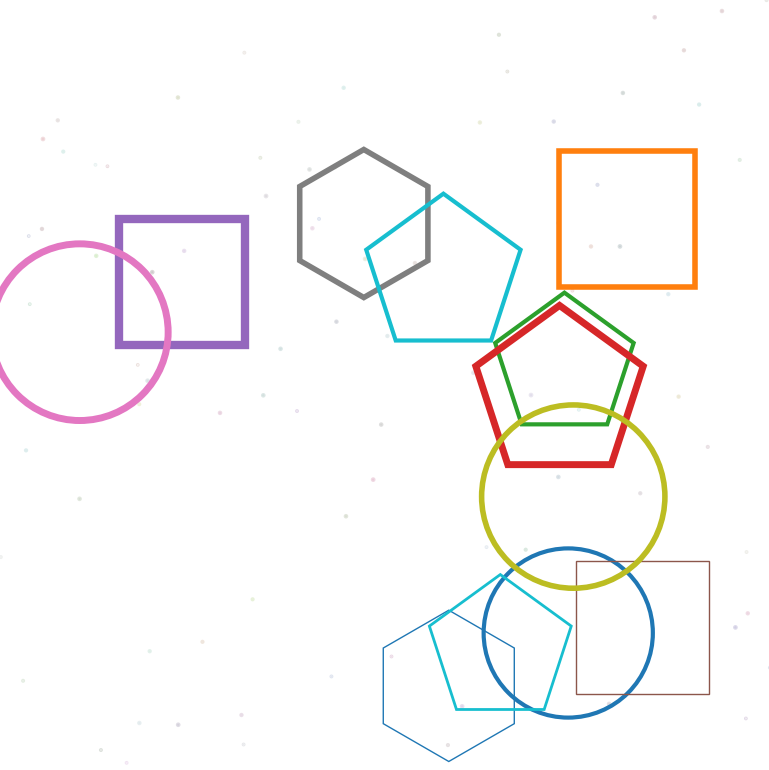[{"shape": "circle", "thickness": 1.5, "radius": 0.55, "center": [0.738, 0.178]}, {"shape": "hexagon", "thickness": 0.5, "radius": 0.49, "center": [0.583, 0.109]}, {"shape": "square", "thickness": 2, "radius": 0.44, "center": [0.814, 0.716]}, {"shape": "pentagon", "thickness": 1.5, "radius": 0.47, "center": [0.733, 0.525]}, {"shape": "pentagon", "thickness": 2.5, "radius": 0.57, "center": [0.727, 0.489]}, {"shape": "square", "thickness": 3, "radius": 0.41, "center": [0.236, 0.634]}, {"shape": "square", "thickness": 0.5, "radius": 0.43, "center": [0.835, 0.184]}, {"shape": "circle", "thickness": 2.5, "radius": 0.57, "center": [0.104, 0.569]}, {"shape": "hexagon", "thickness": 2, "radius": 0.48, "center": [0.472, 0.71]}, {"shape": "circle", "thickness": 2, "radius": 0.6, "center": [0.744, 0.355]}, {"shape": "pentagon", "thickness": 1.5, "radius": 0.53, "center": [0.576, 0.643]}, {"shape": "pentagon", "thickness": 1, "radius": 0.48, "center": [0.65, 0.157]}]